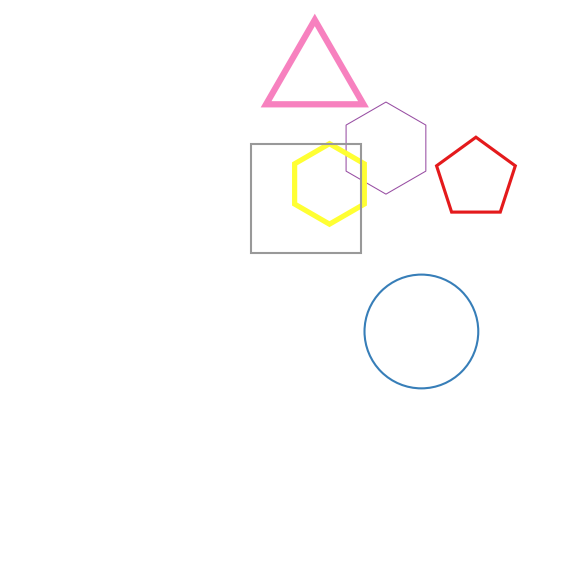[{"shape": "pentagon", "thickness": 1.5, "radius": 0.36, "center": [0.824, 0.69]}, {"shape": "circle", "thickness": 1, "radius": 0.49, "center": [0.73, 0.425]}, {"shape": "hexagon", "thickness": 0.5, "radius": 0.4, "center": [0.668, 0.743]}, {"shape": "hexagon", "thickness": 2.5, "radius": 0.35, "center": [0.571, 0.681]}, {"shape": "triangle", "thickness": 3, "radius": 0.49, "center": [0.545, 0.867]}, {"shape": "square", "thickness": 1, "radius": 0.47, "center": [0.53, 0.655]}]